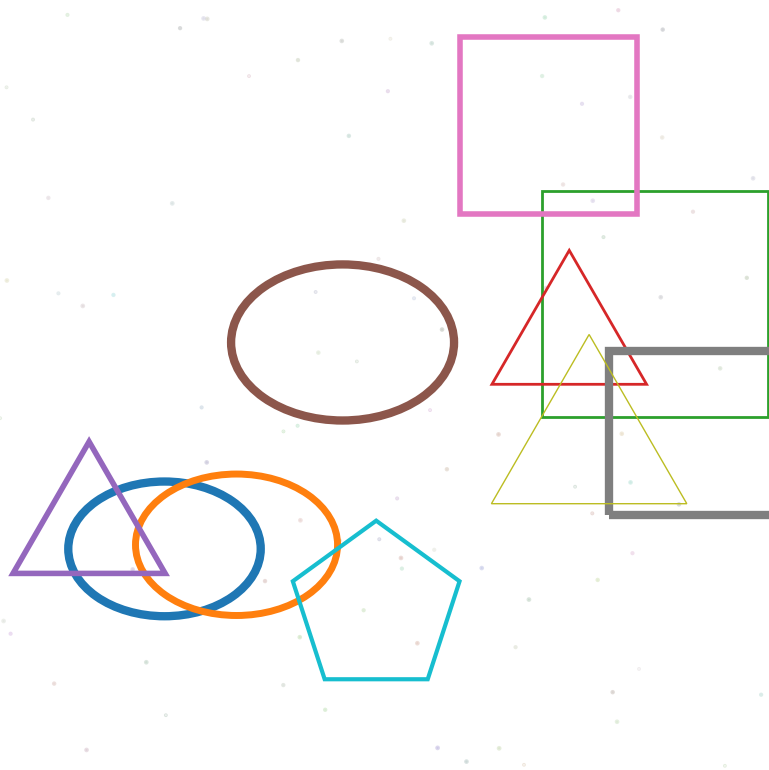[{"shape": "oval", "thickness": 3, "radius": 0.62, "center": [0.214, 0.287]}, {"shape": "oval", "thickness": 2.5, "radius": 0.66, "center": [0.307, 0.293]}, {"shape": "square", "thickness": 1, "radius": 0.73, "center": [0.85, 0.606]}, {"shape": "triangle", "thickness": 1, "radius": 0.58, "center": [0.739, 0.559]}, {"shape": "triangle", "thickness": 2, "radius": 0.57, "center": [0.116, 0.312]}, {"shape": "oval", "thickness": 3, "radius": 0.72, "center": [0.445, 0.555]}, {"shape": "square", "thickness": 2, "radius": 0.57, "center": [0.712, 0.837]}, {"shape": "square", "thickness": 3, "radius": 0.53, "center": [0.897, 0.438]}, {"shape": "triangle", "thickness": 0.5, "radius": 0.73, "center": [0.765, 0.419]}, {"shape": "pentagon", "thickness": 1.5, "radius": 0.57, "center": [0.489, 0.21]}]